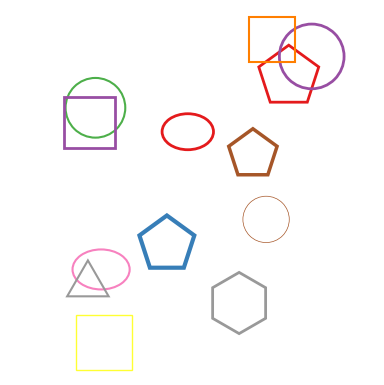[{"shape": "pentagon", "thickness": 2, "radius": 0.41, "center": [0.75, 0.801]}, {"shape": "oval", "thickness": 2, "radius": 0.33, "center": [0.488, 0.658]}, {"shape": "pentagon", "thickness": 3, "radius": 0.37, "center": [0.433, 0.365]}, {"shape": "circle", "thickness": 1.5, "radius": 0.39, "center": [0.248, 0.72]}, {"shape": "circle", "thickness": 2, "radius": 0.42, "center": [0.81, 0.853]}, {"shape": "square", "thickness": 2, "radius": 0.33, "center": [0.233, 0.682]}, {"shape": "square", "thickness": 1.5, "radius": 0.3, "center": [0.706, 0.897]}, {"shape": "square", "thickness": 1, "radius": 0.36, "center": [0.27, 0.111]}, {"shape": "circle", "thickness": 0.5, "radius": 0.3, "center": [0.691, 0.43]}, {"shape": "pentagon", "thickness": 2.5, "radius": 0.33, "center": [0.657, 0.6]}, {"shape": "oval", "thickness": 1.5, "radius": 0.37, "center": [0.263, 0.3]}, {"shape": "hexagon", "thickness": 2, "radius": 0.4, "center": [0.621, 0.213]}, {"shape": "triangle", "thickness": 1.5, "radius": 0.31, "center": [0.228, 0.261]}]